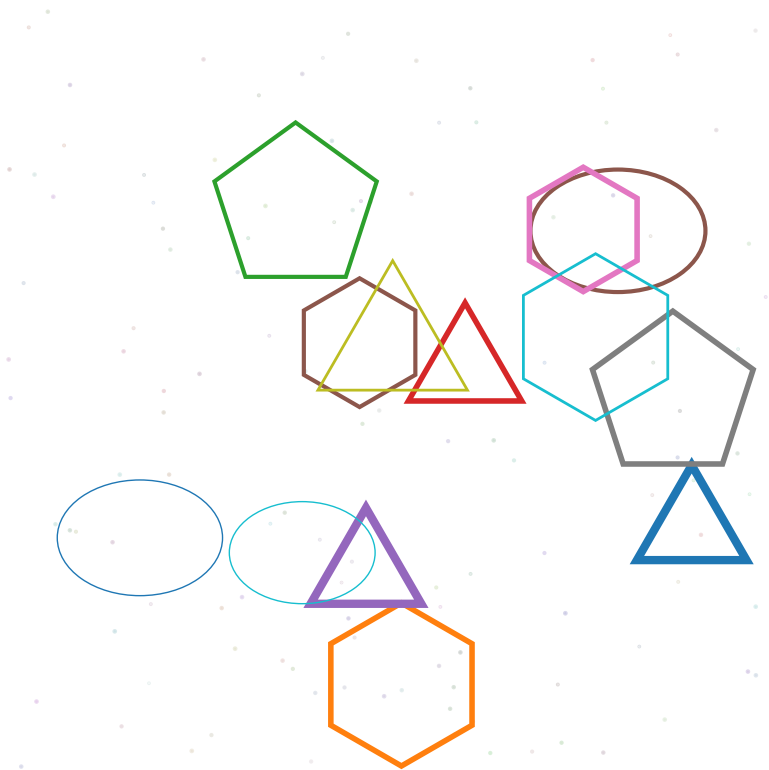[{"shape": "triangle", "thickness": 3, "radius": 0.41, "center": [0.898, 0.314]}, {"shape": "oval", "thickness": 0.5, "radius": 0.54, "center": [0.182, 0.302]}, {"shape": "hexagon", "thickness": 2, "radius": 0.53, "center": [0.521, 0.111]}, {"shape": "pentagon", "thickness": 1.5, "radius": 0.55, "center": [0.384, 0.73]}, {"shape": "triangle", "thickness": 2, "radius": 0.42, "center": [0.604, 0.522]}, {"shape": "triangle", "thickness": 3, "radius": 0.41, "center": [0.475, 0.257]}, {"shape": "hexagon", "thickness": 1.5, "radius": 0.42, "center": [0.467, 0.555]}, {"shape": "oval", "thickness": 1.5, "radius": 0.57, "center": [0.803, 0.7]}, {"shape": "hexagon", "thickness": 2, "radius": 0.4, "center": [0.757, 0.702]}, {"shape": "pentagon", "thickness": 2, "radius": 0.55, "center": [0.874, 0.486]}, {"shape": "triangle", "thickness": 1, "radius": 0.56, "center": [0.51, 0.549]}, {"shape": "hexagon", "thickness": 1, "radius": 0.54, "center": [0.773, 0.562]}, {"shape": "oval", "thickness": 0.5, "radius": 0.47, "center": [0.392, 0.282]}]